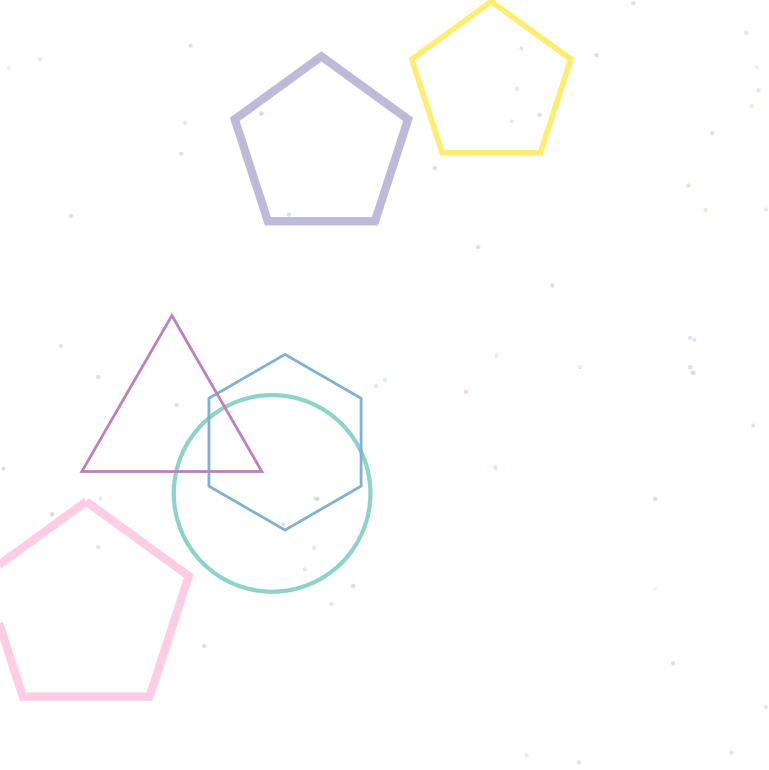[{"shape": "circle", "thickness": 1.5, "radius": 0.64, "center": [0.353, 0.359]}, {"shape": "pentagon", "thickness": 3, "radius": 0.59, "center": [0.417, 0.808]}, {"shape": "hexagon", "thickness": 1, "radius": 0.57, "center": [0.37, 0.426]}, {"shape": "pentagon", "thickness": 3, "radius": 0.7, "center": [0.112, 0.209]}, {"shape": "triangle", "thickness": 1, "radius": 0.67, "center": [0.223, 0.455]}, {"shape": "pentagon", "thickness": 2, "radius": 0.54, "center": [0.638, 0.889]}]